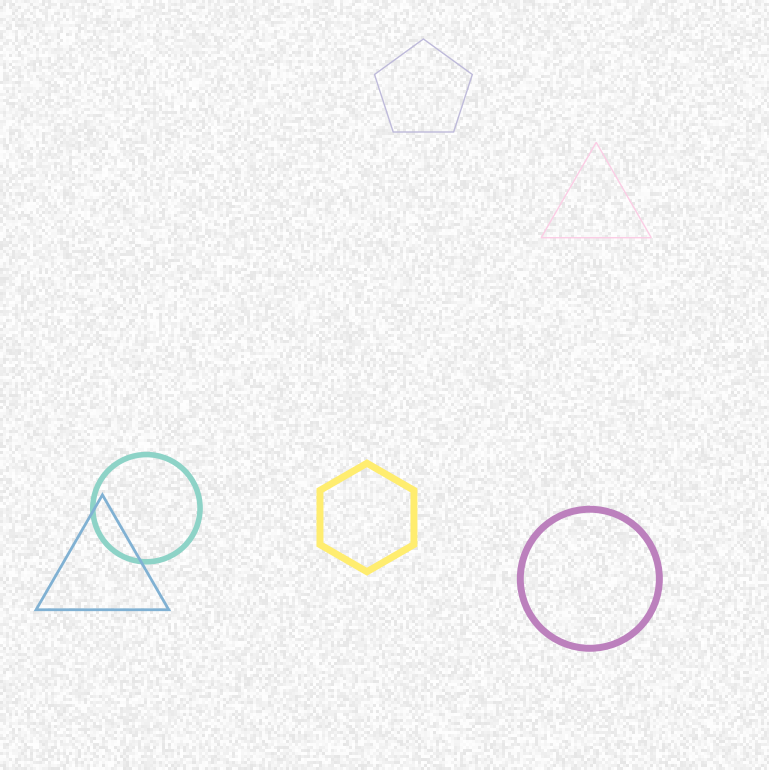[{"shape": "circle", "thickness": 2, "radius": 0.35, "center": [0.19, 0.34]}, {"shape": "pentagon", "thickness": 0.5, "radius": 0.33, "center": [0.55, 0.883]}, {"shape": "triangle", "thickness": 1, "radius": 0.5, "center": [0.133, 0.258]}, {"shape": "triangle", "thickness": 0.5, "radius": 0.41, "center": [0.774, 0.733]}, {"shape": "circle", "thickness": 2.5, "radius": 0.45, "center": [0.766, 0.248]}, {"shape": "hexagon", "thickness": 2.5, "radius": 0.35, "center": [0.477, 0.328]}]